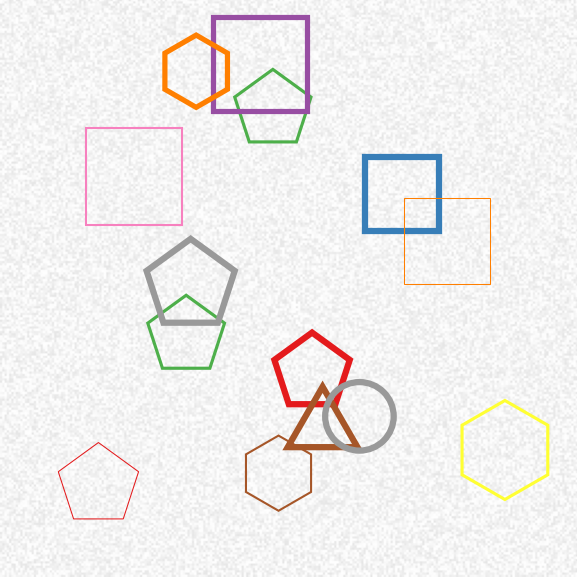[{"shape": "pentagon", "thickness": 0.5, "radius": 0.37, "center": [0.17, 0.16]}, {"shape": "pentagon", "thickness": 3, "radius": 0.34, "center": [0.54, 0.355]}, {"shape": "square", "thickness": 3, "radius": 0.32, "center": [0.696, 0.663]}, {"shape": "pentagon", "thickness": 1.5, "radius": 0.35, "center": [0.322, 0.418]}, {"shape": "pentagon", "thickness": 1.5, "radius": 0.35, "center": [0.472, 0.81]}, {"shape": "square", "thickness": 2.5, "radius": 0.41, "center": [0.451, 0.888]}, {"shape": "square", "thickness": 0.5, "radius": 0.37, "center": [0.774, 0.582]}, {"shape": "hexagon", "thickness": 2.5, "radius": 0.31, "center": [0.34, 0.876]}, {"shape": "hexagon", "thickness": 1.5, "radius": 0.43, "center": [0.874, 0.22]}, {"shape": "hexagon", "thickness": 1, "radius": 0.33, "center": [0.482, 0.18]}, {"shape": "triangle", "thickness": 3, "radius": 0.35, "center": [0.559, 0.26]}, {"shape": "square", "thickness": 1, "radius": 0.42, "center": [0.232, 0.693]}, {"shape": "circle", "thickness": 3, "radius": 0.3, "center": [0.622, 0.278]}, {"shape": "pentagon", "thickness": 3, "radius": 0.4, "center": [0.33, 0.505]}]